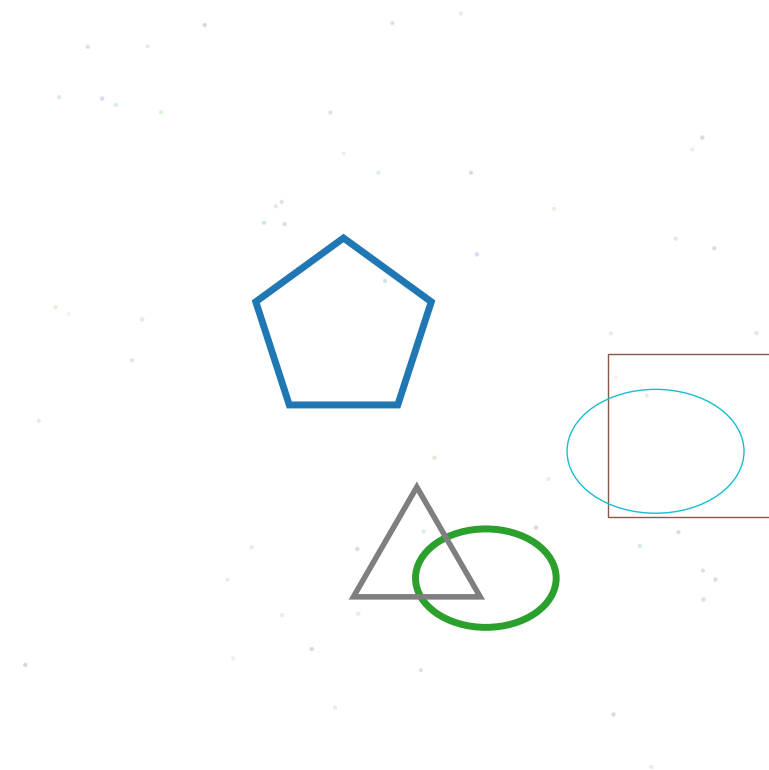[{"shape": "pentagon", "thickness": 2.5, "radius": 0.6, "center": [0.446, 0.571]}, {"shape": "oval", "thickness": 2.5, "radius": 0.46, "center": [0.631, 0.249]}, {"shape": "square", "thickness": 0.5, "radius": 0.53, "center": [0.895, 0.434]}, {"shape": "triangle", "thickness": 2, "radius": 0.48, "center": [0.541, 0.272]}, {"shape": "oval", "thickness": 0.5, "radius": 0.57, "center": [0.851, 0.414]}]